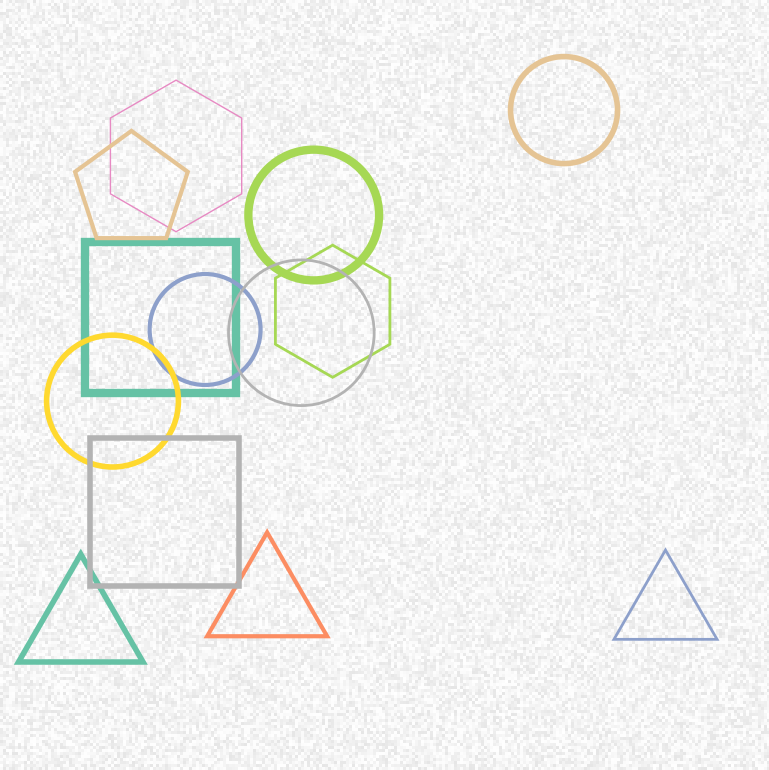[{"shape": "triangle", "thickness": 2, "radius": 0.47, "center": [0.105, 0.187]}, {"shape": "square", "thickness": 3, "radius": 0.49, "center": [0.208, 0.588]}, {"shape": "triangle", "thickness": 1.5, "radius": 0.45, "center": [0.347, 0.219]}, {"shape": "triangle", "thickness": 1, "radius": 0.39, "center": [0.864, 0.208]}, {"shape": "circle", "thickness": 1.5, "radius": 0.36, "center": [0.266, 0.572]}, {"shape": "hexagon", "thickness": 0.5, "radius": 0.49, "center": [0.229, 0.797]}, {"shape": "circle", "thickness": 3, "radius": 0.42, "center": [0.407, 0.721]}, {"shape": "hexagon", "thickness": 1, "radius": 0.43, "center": [0.432, 0.596]}, {"shape": "circle", "thickness": 2, "radius": 0.43, "center": [0.146, 0.479]}, {"shape": "pentagon", "thickness": 1.5, "radius": 0.38, "center": [0.171, 0.753]}, {"shape": "circle", "thickness": 2, "radius": 0.35, "center": [0.733, 0.857]}, {"shape": "square", "thickness": 2, "radius": 0.48, "center": [0.214, 0.335]}, {"shape": "circle", "thickness": 1, "radius": 0.47, "center": [0.391, 0.568]}]